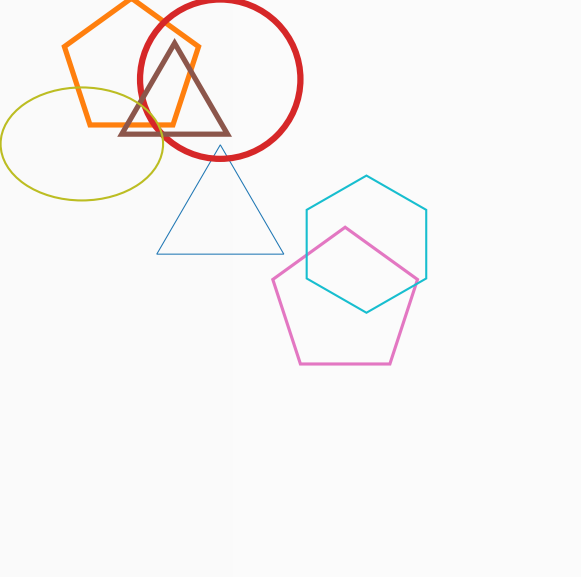[{"shape": "triangle", "thickness": 0.5, "radius": 0.63, "center": [0.379, 0.622]}, {"shape": "pentagon", "thickness": 2.5, "radius": 0.61, "center": [0.226, 0.881]}, {"shape": "circle", "thickness": 3, "radius": 0.69, "center": [0.379, 0.862]}, {"shape": "triangle", "thickness": 2.5, "radius": 0.53, "center": [0.3, 0.819]}, {"shape": "pentagon", "thickness": 1.5, "radius": 0.65, "center": [0.594, 0.475]}, {"shape": "oval", "thickness": 1, "radius": 0.7, "center": [0.141, 0.75]}, {"shape": "hexagon", "thickness": 1, "radius": 0.59, "center": [0.63, 0.576]}]